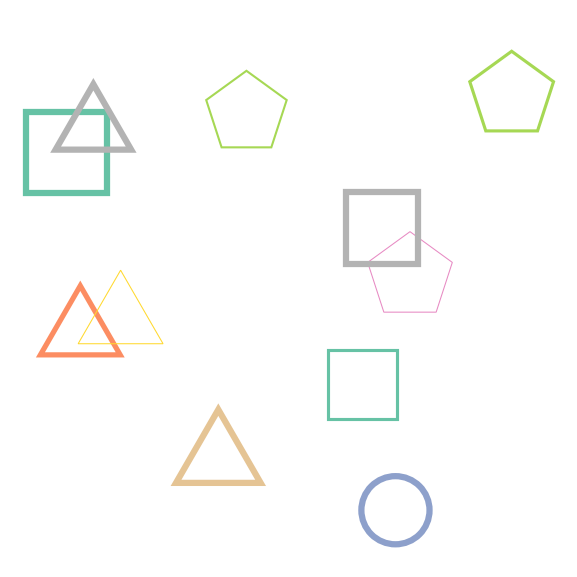[{"shape": "square", "thickness": 3, "radius": 0.35, "center": [0.115, 0.735]}, {"shape": "square", "thickness": 1.5, "radius": 0.3, "center": [0.627, 0.333]}, {"shape": "triangle", "thickness": 2.5, "radius": 0.4, "center": [0.139, 0.425]}, {"shape": "circle", "thickness": 3, "radius": 0.29, "center": [0.685, 0.116]}, {"shape": "pentagon", "thickness": 0.5, "radius": 0.39, "center": [0.71, 0.521]}, {"shape": "pentagon", "thickness": 1, "radius": 0.37, "center": [0.427, 0.803]}, {"shape": "pentagon", "thickness": 1.5, "radius": 0.38, "center": [0.886, 0.834]}, {"shape": "triangle", "thickness": 0.5, "radius": 0.42, "center": [0.209, 0.446]}, {"shape": "triangle", "thickness": 3, "radius": 0.42, "center": [0.378, 0.205]}, {"shape": "square", "thickness": 3, "radius": 0.31, "center": [0.662, 0.604]}, {"shape": "triangle", "thickness": 3, "radius": 0.38, "center": [0.162, 0.778]}]